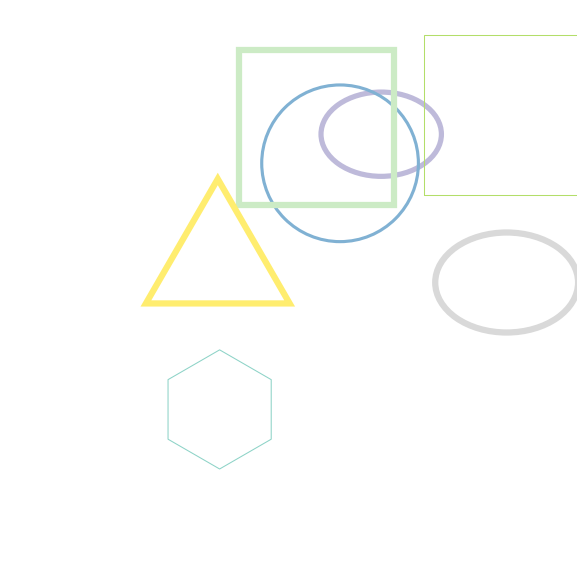[{"shape": "hexagon", "thickness": 0.5, "radius": 0.52, "center": [0.38, 0.29]}, {"shape": "oval", "thickness": 2.5, "radius": 0.52, "center": [0.66, 0.767]}, {"shape": "circle", "thickness": 1.5, "radius": 0.68, "center": [0.589, 0.716]}, {"shape": "square", "thickness": 0.5, "radius": 0.69, "center": [0.872, 0.799]}, {"shape": "oval", "thickness": 3, "radius": 0.62, "center": [0.877, 0.51]}, {"shape": "square", "thickness": 3, "radius": 0.67, "center": [0.549, 0.778]}, {"shape": "triangle", "thickness": 3, "radius": 0.72, "center": [0.377, 0.546]}]